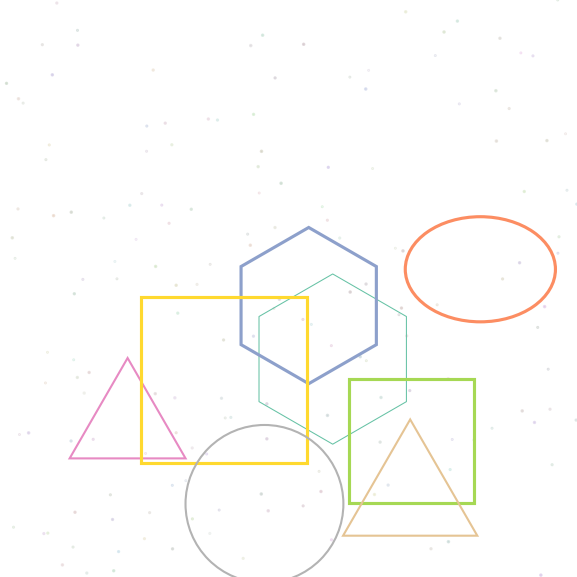[{"shape": "hexagon", "thickness": 0.5, "radius": 0.74, "center": [0.576, 0.377]}, {"shape": "oval", "thickness": 1.5, "radius": 0.65, "center": [0.832, 0.533]}, {"shape": "hexagon", "thickness": 1.5, "radius": 0.68, "center": [0.535, 0.47]}, {"shape": "triangle", "thickness": 1, "radius": 0.58, "center": [0.221, 0.263]}, {"shape": "square", "thickness": 1.5, "radius": 0.54, "center": [0.712, 0.236]}, {"shape": "square", "thickness": 1.5, "radius": 0.72, "center": [0.388, 0.341]}, {"shape": "triangle", "thickness": 1, "radius": 0.67, "center": [0.71, 0.139]}, {"shape": "circle", "thickness": 1, "radius": 0.68, "center": [0.458, 0.127]}]